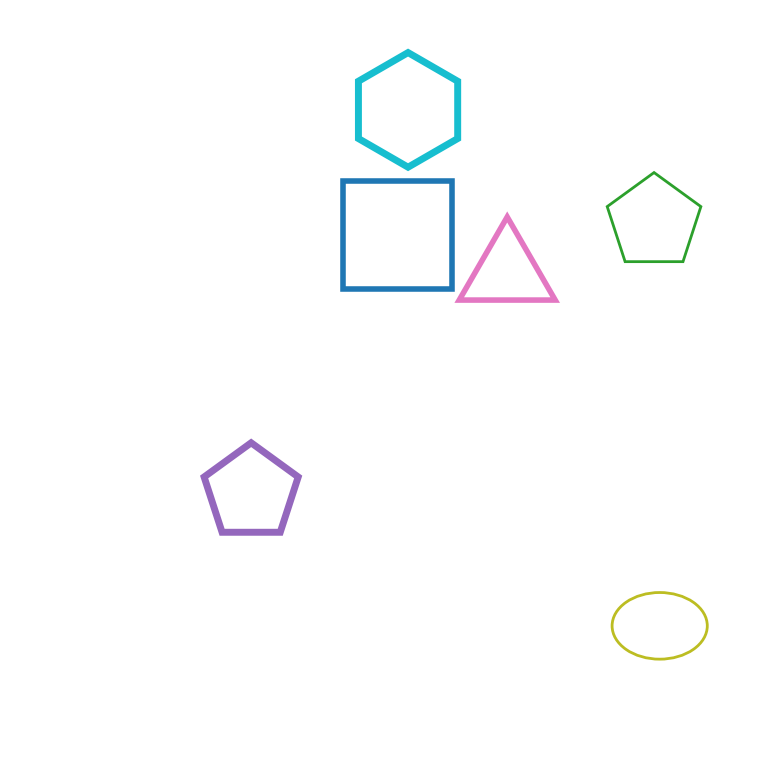[{"shape": "square", "thickness": 2, "radius": 0.35, "center": [0.516, 0.695]}, {"shape": "pentagon", "thickness": 1, "radius": 0.32, "center": [0.849, 0.712]}, {"shape": "pentagon", "thickness": 2.5, "radius": 0.32, "center": [0.326, 0.361]}, {"shape": "triangle", "thickness": 2, "radius": 0.36, "center": [0.659, 0.646]}, {"shape": "oval", "thickness": 1, "radius": 0.31, "center": [0.857, 0.187]}, {"shape": "hexagon", "thickness": 2.5, "radius": 0.37, "center": [0.53, 0.857]}]